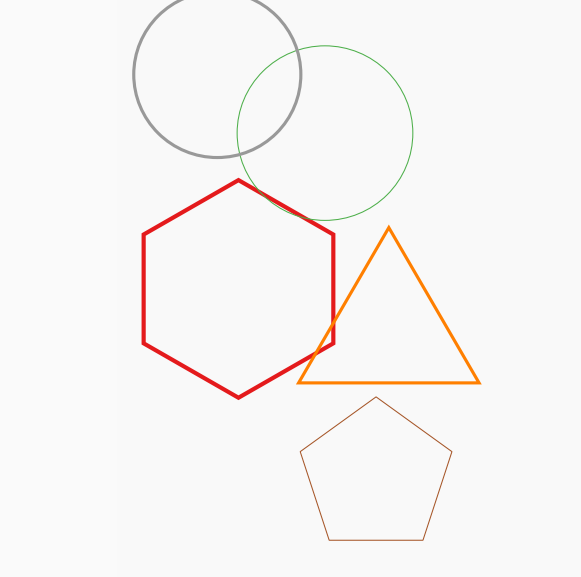[{"shape": "hexagon", "thickness": 2, "radius": 0.94, "center": [0.41, 0.499]}, {"shape": "circle", "thickness": 0.5, "radius": 0.76, "center": [0.559, 0.769]}, {"shape": "triangle", "thickness": 1.5, "radius": 0.9, "center": [0.669, 0.426]}, {"shape": "pentagon", "thickness": 0.5, "radius": 0.69, "center": [0.647, 0.175]}, {"shape": "circle", "thickness": 1.5, "radius": 0.72, "center": [0.374, 0.87]}]